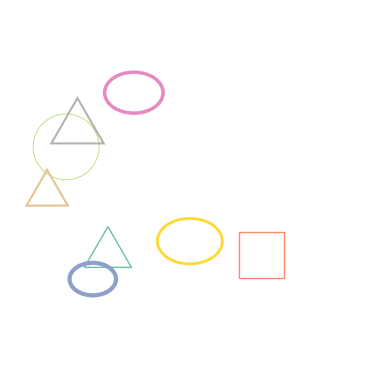[{"shape": "triangle", "thickness": 1, "radius": 0.35, "center": [0.28, 0.341]}, {"shape": "square", "thickness": 1, "radius": 0.29, "center": [0.679, 0.338]}, {"shape": "oval", "thickness": 3, "radius": 0.3, "center": [0.241, 0.275]}, {"shape": "oval", "thickness": 2.5, "radius": 0.38, "center": [0.348, 0.759]}, {"shape": "circle", "thickness": 0.5, "radius": 0.43, "center": [0.172, 0.618]}, {"shape": "oval", "thickness": 2, "radius": 0.42, "center": [0.493, 0.374]}, {"shape": "triangle", "thickness": 1.5, "radius": 0.31, "center": [0.122, 0.497]}, {"shape": "triangle", "thickness": 1.5, "radius": 0.39, "center": [0.201, 0.667]}]